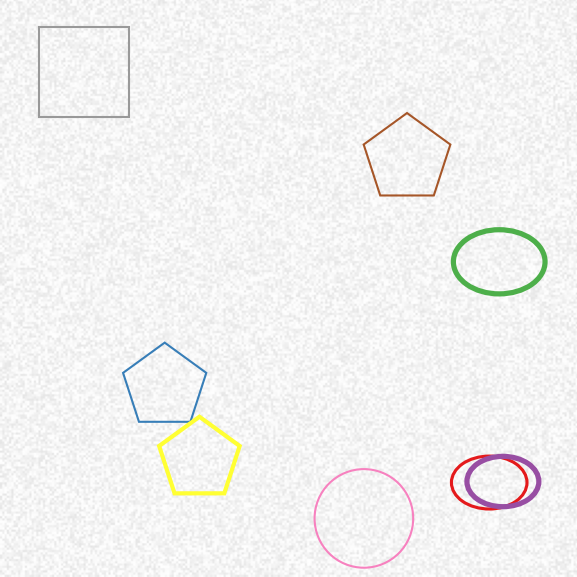[{"shape": "oval", "thickness": 1.5, "radius": 0.33, "center": [0.847, 0.164]}, {"shape": "pentagon", "thickness": 1, "radius": 0.38, "center": [0.285, 0.33]}, {"shape": "oval", "thickness": 2.5, "radius": 0.4, "center": [0.864, 0.546]}, {"shape": "oval", "thickness": 2.5, "radius": 0.31, "center": [0.871, 0.165]}, {"shape": "pentagon", "thickness": 2, "radius": 0.37, "center": [0.345, 0.204]}, {"shape": "pentagon", "thickness": 1, "radius": 0.39, "center": [0.705, 0.724]}, {"shape": "circle", "thickness": 1, "radius": 0.43, "center": [0.63, 0.101]}, {"shape": "square", "thickness": 1, "radius": 0.39, "center": [0.146, 0.875]}]